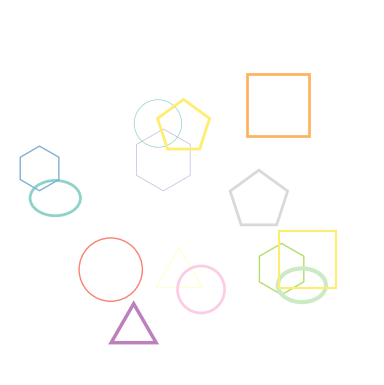[{"shape": "oval", "thickness": 2, "radius": 0.33, "center": [0.144, 0.485]}, {"shape": "circle", "thickness": 0.5, "radius": 0.31, "center": [0.41, 0.679]}, {"shape": "triangle", "thickness": 0.5, "radius": 0.35, "center": [0.465, 0.288]}, {"shape": "hexagon", "thickness": 0.5, "radius": 0.4, "center": [0.424, 0.585]}, {"shape": "circle", "thickness": 1, "radius": 0.41, "center": [0.288, 0.3]}, {"shape": "hexagon", "thickness": 1, "radius": 0.29, "center": [0.103, 0.563]}, {"shape": "square", "thickness": 2, "radius": 0.4, "center": [0.721, 0.727]}, {"shape": "hexagon", "thickness": 1, "radius": 0.33, "center": [0.731, 0.301]}, {"shape": "circle", "thickness": 2, "radius": 0.31, "center": [0.522, 0.248]}, {"shape": "pentagon", "thickness": 2, "radius": 0.39, "center": [0.672, 0.479]}, {"shape": "triangle", "thickness": 2.5, "radius": 0.34, "center": [0.347, 0.144]}, {"shape": "oval", "thickness": 3, "radius": 0.31, "center": [0.784, 0.259]}, {"shape": "square", "thickness": 1.5, "radius": 0.37, "center": [0.798, 0.327]}, {"shape": "pentagon", "thickness": 2, "radius": 0.36, "center": [0.477, 0.67]}]